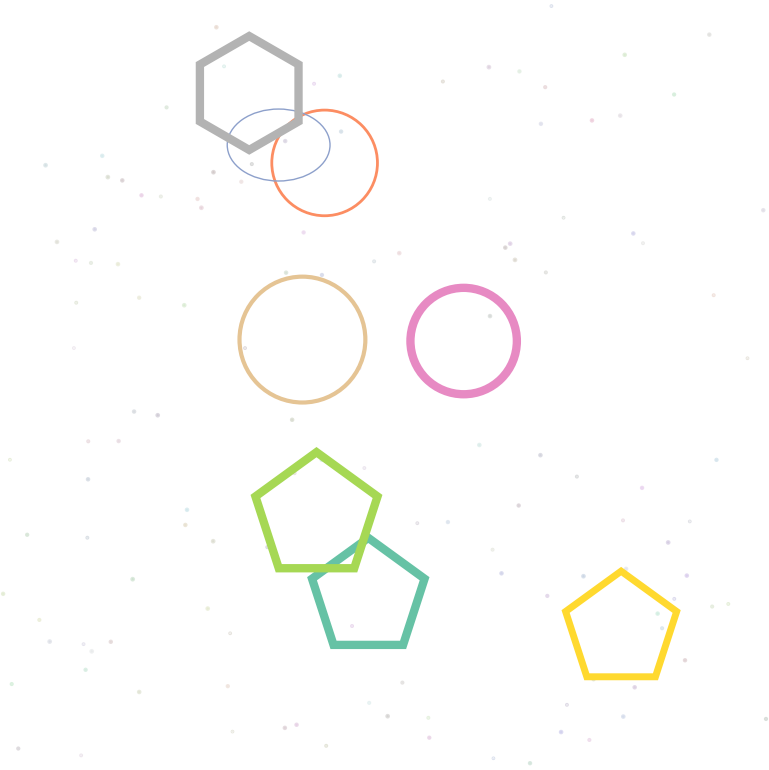[{"shape": "pentagon", "thickness": 3, "radius": 0.38, "center": [0.478, 0.225]}, {"shape": "circle", "thickness": 1, "radius": 0.34, "center": [0.422, 0.788]}, {"shape": "oval", "thickness": 0.5, "radius": 0.33, "center": [0.362, 0.812]}, {"shape": "circle", "thickness": 3, "radius": 0.35, "center": [0.602, 0.557]}, {"shape": "pentagon", "thickness": 3, "radius": 0.42, "center": [0.411, 0.329]}, {"shape": "pentagon", "thickness": 2.5, "radius": 0.38, "center": [0.807, 0.182]}, {"shape": "circle", "thickness": 1.5, "radius": 0.41, "center": [0.393, 0.559]}, {"shape": "hexagon", "thickness": 3, "radius": 0.37, "center": [0.324, 0.879]}]